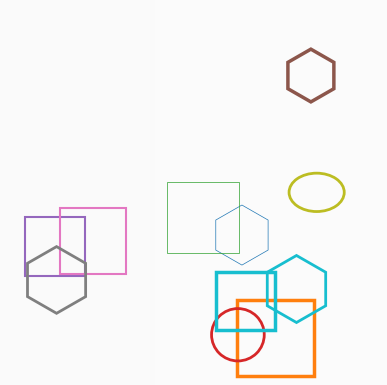[{"shape": "hexagon", "thickness": 0.5, "radius": 0.39, "center": [0.624, 0.389]}, {"shape": "square", "thickness": 2.5, "radius": 0.49, "center": [0.712, 0.122]}, {"shape": "square", "thickness": 0.5, "radius": 0.46, "center": [0.524, 0.436]}, {"shape": "circle", "thickness": 2, "radius": 0.34, "center": [0.614, 0.13]}, {"shape": "square", "thickness": 1.5, "radius": 0.39, "center": [0.142, 0.36]}, {"shape": "hexagon", "thickness": 2.5, "radius": 0.34, "center": [0.802, 0.804]}, {"shape": "square", "thickness": 1.5, "radius": 0.43, "center": [0.24, 0.374]}, {"shape": "hexagon", "thickness": 2, "radius": 0.43, "center": [0.146, 0.273]}, {"shape": "oval", "thickness": 2, "radius": 0.36, "center": [0.817, 0.5]}, {"shape": "hexagon", "thickness": 2, "radius": 0.44, "center": [0.765, 0.249]}, {"shape": "square", "thickness": 2.5, "radius": 0.38, "center": [0.634, 0.219]}]